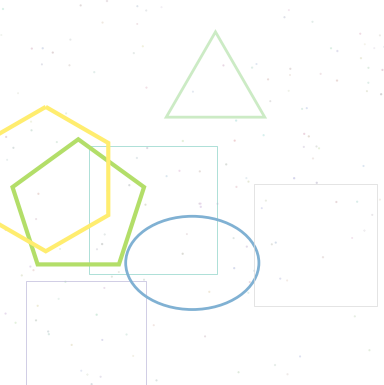[{"shape": "square", "thickness": 0.5, "radius": 0.83, "center": [0.397, 0.455]}, {"shape": "square", "thickness": 0.5, "radius": 0.78, "center": [0.223, 0.114]}, {"shape": "oval", "thickness": 2, "radius": 0.87, "center": [0.499, 0.317]}, {"shape": "pentagon", "thickness": 3, "radius": 0.9, "center": [0.203, 0.459]}, {"shape": "square", "thickness": 0.5, "radius": 0.79, "center": [0.819, 0.364]}, {"shape": "triangle", "thickness": 2, "radius": 0.74, "center": [0.56, 0.769]}, {"shape": "hexagon", "thickness": 3, "radius": 0.94, "center": [0.119, 0.535]}]